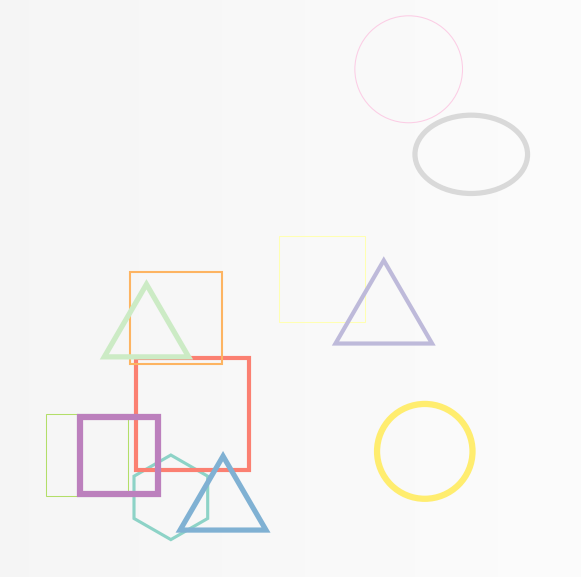[{"shape": "hexagon", "thickness": 1.5, "radius": 0.37, "center": [0.294, 0.138]}, {"shape": "square", "thickness": 0.5, "radius": 0.37, "center": [0.554, 0.517]}, {"shape": "triangle", "thickness": 2, "radius": 0.48, "center": [0.66, 0.452]}, {"shape": "square", "thickness": 2, "radius": 0.49, "center": [0.331, 0.283]}, {"shape": "triangle", "thickness": 2.5, "radius": 0.43, "center": [0.384, 0.124]}, {"shape": "square", "thickness": 1, "radius": 0.4, "center": [0.303, 0.449]}, {"shape": "square", "thickness": 0.5, "radius": 0.36, "center": [0.149, 0.211]}, {"shape": "circle", "thickness": 0.5, "radius": 0.46, "center": [0.703, 0.879]}, {"shape": "oval", "thickness": 2.5, "radius": 0.48, "center": [0.811, 0.732]}, {"shape": "square", "thickness": 3, "radius": 0.34, "center": [0.204, 0.211]}, {"shape": "triangle", "thickness": 2.5, "radius": 0.42, "center": [0.252, 0.423]}, {"shape": "circle", "thickness": 3, "radius": 0.41, "center": [0.731, 0.218]}]